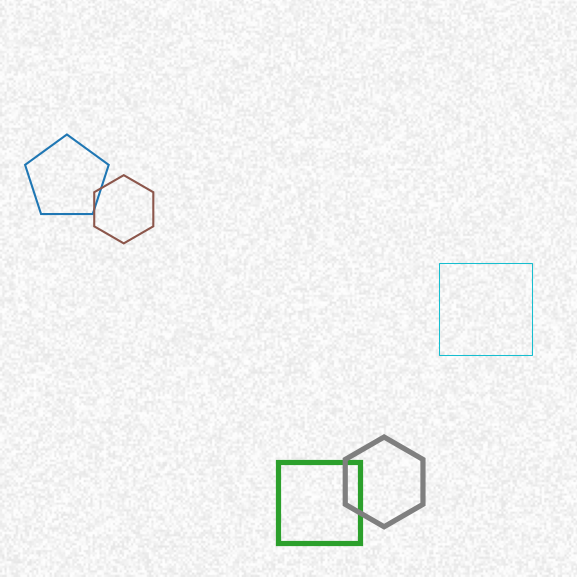[{"shape": "pentagon", "thickness": 1, "radius": 0.38, "center": [0.116, 0.69]}, {"shape": "square", "thickness": 2.5, "radius": 0.35, "center": [0.552, 0.129]}, {"shape": "hexagon", "thickness": 1, "radius": 0.3, "center": [0.214, 0.637]}, {"shape": "hexagon", "thickness": 2.5, "radius": 0.39, "center": [0.665, 0.165]}, {"shape": "square", "thickness": 0.5, "radius": 0.4, "center": [0.841, 0.464]}]